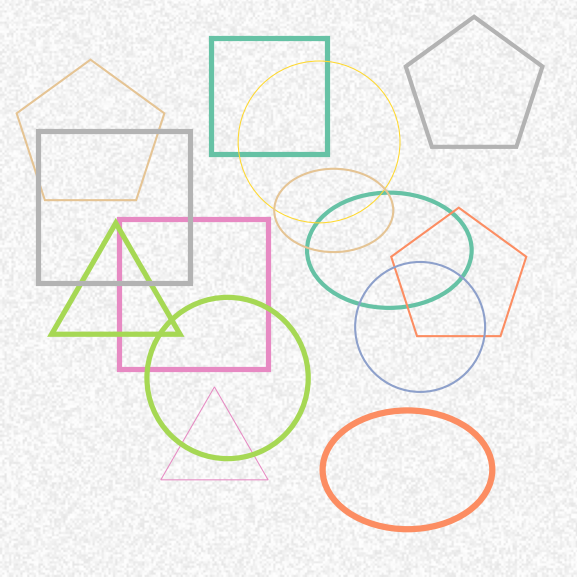[{"shape": "square", "thickness": 2.5, "radius": 0.5, "center": [0.466, 0.834]}, {"shape": "oval", "thickness": 2, "radius": 0.71, "center": [0.674, 0.566]}, {"shape": "oval", "thickness": 3, "radius": 0.73, "center": [0.706, 0.186]}, {"shape": "pentagon", "thickness": 1, "radius": 0.61, "center": [0.794, 0.517]}, {"shape": "circle", "thickness": 1, "radius": 0.56, "center": [0.727, 0.433]}, {"shape": "square", "thickness": 2.5, "radius": 0.65, "center": [0.335, 0.49]}, {"shape": "triangle", "thickness": 0.5, "radius": 0.54, "center": [0.371, 0.222]}, {"shape": "triangle", "thickness": 2.5, "radius": 0.64, "center": [0.201, 0.485]}, {"shape": "circle", "thickness": 2.5, "radius": 0.7, "center": [0.394, 0.345]}, {"shape": "circle", "thickness": 0.5, "radius": 0.7, "center": [0.553, 0.753]}, {"shape": "oval", "thickness": 1, "radius": 0.52, "center": [0.578, 0.635]}, {"shape": "pentagon", "thickness": 1, "radius": 0.67, "center": [0.157, 0.761]}, {"shape": "square", "thickness": 2.5, "radius": 0.66, "center": [0.198, 0.64]}, {"shape": "pentagon", "thickness": 2, "radius": 0.62, "center": [0.821, 0.846]}]